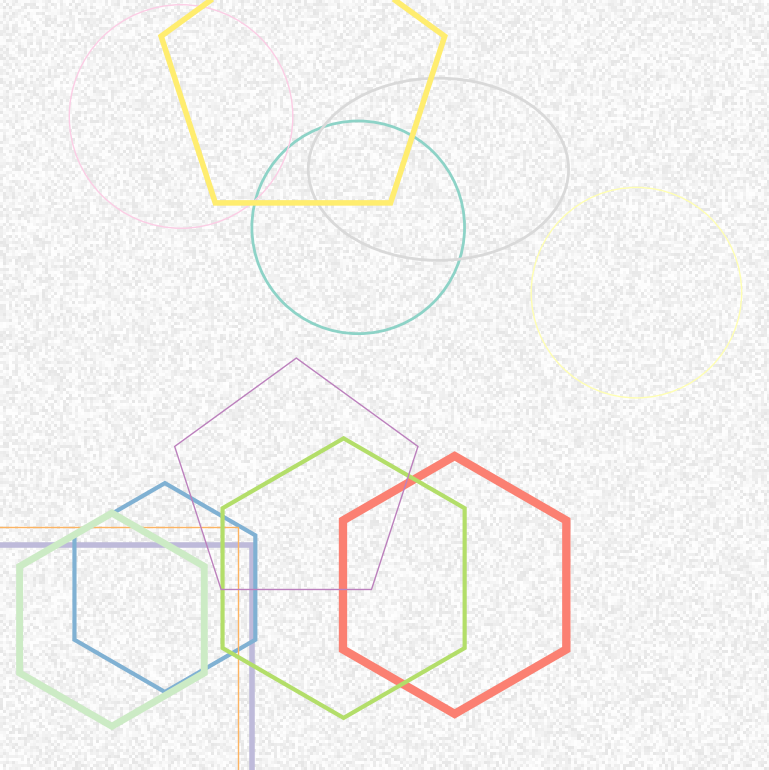[{"shape": "circle", "thickness": 1, "radius": 0.69, "center": [0.465, 0.705]}, {"shape": "circle", "thickness": 0.5, "radius": 0.68, "center": [0.827, 0.62]}, {"shape": "square", "thickness": 2, "radius": 0.89, "center": [0.15, 0.114]}, {"shape": "hexagon", "thickness": 3, "radius": 0.84, "center": [0.59, 0.24]}, {"shape": "hexagon", "thickness": 1.5, "radius": 0.68, "center": [0.214, 0.237]}, {"shape": "square", "thickness": 0.5, "radius": 0.86, "center": [0.137, 0.144]}, {"shape": "hexagon", "thickness": 1.5, "radius": 0.91, "center": [0.446, 0.249]}, {"shape": "circle", "thickness": 0.5, "radius": 0.73, "center": [0.235, 0.849]}, {"shape": "oval", "thickness": 1, "radius": 0.85, "center": [0.569, 0.78]}, {"shape": "pentagon", "thickness": 0.5, "radius": 0.83, "center": [0.385, 0.369]}, {"shape": "hexagon", "thickness": 2.5, "radius": 0.69, "center": [0.145, 0.195]}, {"shape": "pentagon", "thickness": 2, "radius": 0.97, "center": [0.393, 0.893]}]